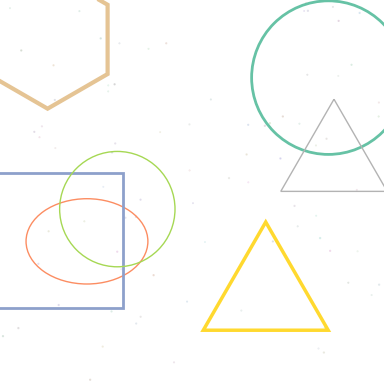[{"shape": "circle", "thickness": 2, "radius": 1.0, "center": [0.853, 0.798]}, {"shape": "oval", "thickness": 1, "radius": 0.79, "center": [0.226, 0.373]}, {"shape": "square", "thickness": 2, "radius": 0.88, "center": [0.145, 0.375]}, {"shape": "circle", "thickness": 1, "radius": 0.75, "center": [0.305, 0.457]}, {"shape": "triangle", "thickness": 2.5, "radius": 0.94, "center": [0.69, 0.236]}, {"shape": "hexagon", "thickness": 3, "radius": 0.9, "center": [0.124, 0.898]}, {"shape": "triangle", "thickness": 1, "radius": 0.8, "center": [0.868, 0.583]}]